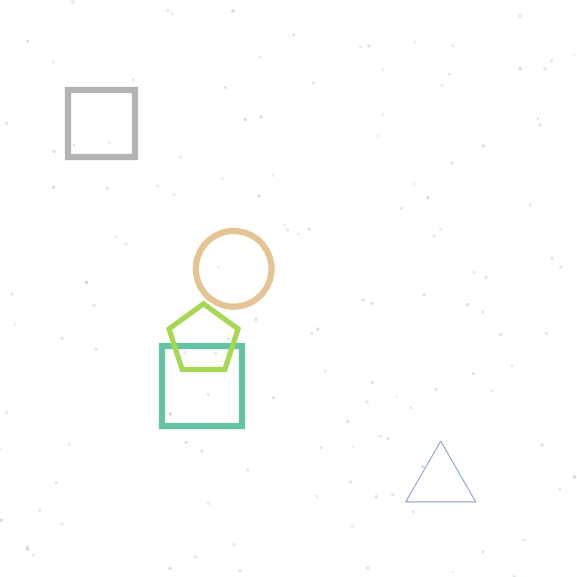[{"shape": "square", "thickness": 3, "radius": 0.34, "center": [0.349, 0.33]}, {"shape": "triangle", "thickness": 0.5, "radius": 0.35, "center": [0.763, 0.165]}, {"shape": "pentagon", "thickness": 2.5, "radius": 0.31, "center": [0.352, 0.41]}, {"shape": "circle", "thickness": 3, "radius": 0.33, "center": [0.405, 0.534]}, {"shape": "square", "thickness": 3, "radius": 0.29, "center": [0.176, 0.785]}]